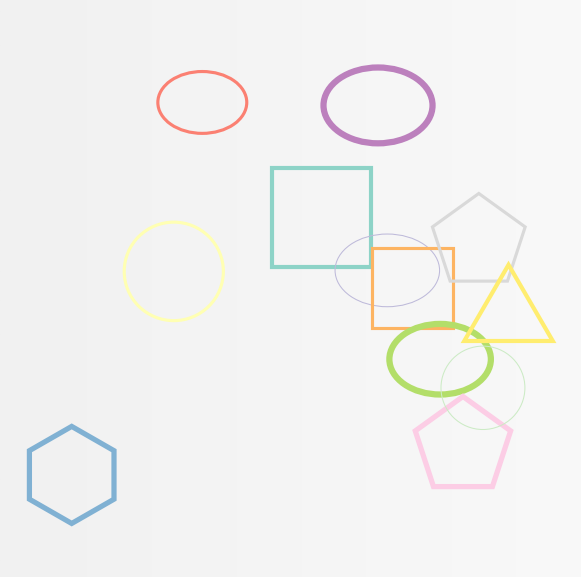[{"shape": "square", "thickness": 2, "radius": 0.42, "center": [0.553, 0.623]}, {"shape": "circle", "thickness": 1.5, "radius": 0.43, "center": [0.299, 0.529]}, {"shape": "oval", "thickness": 0.5, "radius": 0.45, "center": [0.666, 0.531]}, {"shape": "oval", "thickness": 1.5, "radius": 0.38, "center": [0.348, 0.822]}, {"shape": "hexagon", "thickness": 2.5, "radius": 0.42, "center": [0.123, 0.177]}, {"shape": "square", "thickness": 1.5, "radius": 0.35, "center": [0.709, 0.5]}, {"shape": "oval", "thickness": 3, "radius": 0.44, "center": [0.757, 0.377]}, {"shape": "pentagon", "thickness": 2.5, "radius": 0.43, "center": [0.796, 0.226]}, {"shape": "pentagon", "thickness": 1.5, "radius": 0.42, "center": [0.824, 0.58]}, {"shape": "oval", "thickness": 3, "radius": 0.47, "center": [0.65, 0.817]}, {"shape": "circle", "thickness": 0.5, "radius": 0.36, "center": [0.831, 0.328]}, {"shape": "triangle", "thickness": 2, "radius": 0.44, "center": [0.875, 0.453]}]